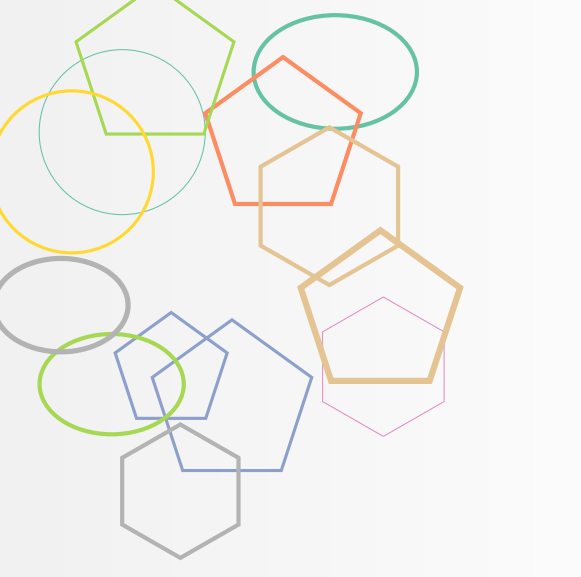[{"shape": "oval", "thickness": 2, "radius": 0.7, "center": [0.577, 0.875]}, {"shape": "circle", "thickness": 0.5, "radius": 0.71, "center": [0.21, 0.77]}, {"shape": "pentagon", "thickness": 2, "radius": 0.7, "center": [0.487, 0.76]}, {"shape": "pentagon", "thickness": 1.5, "radius": 0.51, "center": [0.294, 0.357]}, {"shape": "pentagon", "thickness": 1.5, "radius": 0.72, "center": [0.399, 0.301]}, {"shape": "hexagon", "thickness": 0.5, "radius": 0.6, "center": [0.66, 0.364]}, {"shape": "pentagon", "thickness": 1.5, "radius": 0.71, "center": [0.267, 0.883]}, {"shape": "oval", "thickness": 2, "radius": 0.62, "center": [0.192, 0.334]}, {"shape": "circle", "thickness": 1.5, "radius": 0.7, "center": [0.124, 0.702]}, {"shape": "pentagon", "thickness": 3, "radius": 0.72, "center": [0.654, 0.456]}, {"shape": "hexagon", "thickness": 2, "radius": 0.68, "center": [0.567, 0.642]}, {"shape": "hexagon", "thickness": 2, "radius": 0.58, "center": [0.31, 0.149]}, {"shape": "oval", "thickness": 2.5, "radius": 0.58, "center": [0.105, 0.471]}]